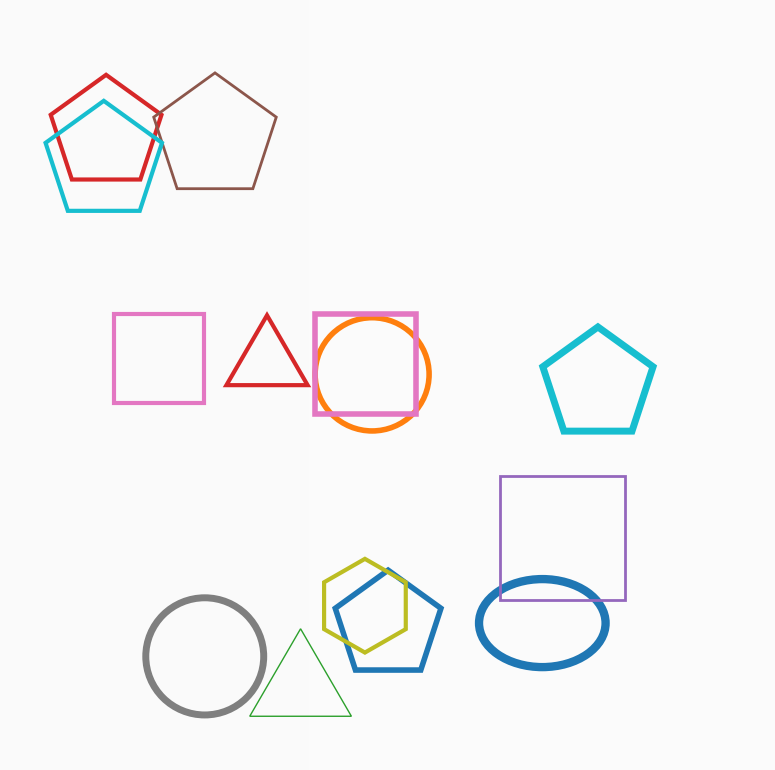[{"shape": "pentagon", "thickness": 2, "radius": 0.36, "center": [0.501, 0.188]}, {"shape": "oval", "thickness": 3, "radius": 0.41, "center": [0.7, 0.191]}, {"shape": "circle", "thickness": 2, "radius": 0.37, "center": [0.48, 0.514]}, {"shape": "triangle", "thickness": 0.5, "radius": 0.38, "center": [0.388, 0.108]}, {"shape": "triangle", "thickness": 1.5, "radius": 0.3, "center": [0.345, 0.53]}, {"shape": "pentagon", "thickness": 1.5, "radius": 0.38, "center": [0.137, 0.828]}, {"shape": "square", "thickness": 1, "radius": 0.4, "center": [0.726, 0.301]}, {"shape": "pentagon", "thickness": 1, "radius": 0.42, "center": [0.277, 0.822]}, {"shape": "square", "thickness": 2, "radius": 0.33, "center": [0.471, 0.527]}, {"shape": "square", "thickness": 1.5, "radius": 0.29, "center": [0.205, 0.534]}, {"shape": "circle", "thickness": 2.5, "radius": 0.38, "center": [0.264, 0.148]}, {"shape": "hexagon", "thickness": 1.5, "radius": 0.3, "center": [0.471, 0.213]}, {"shape": "pentagon", "thickness": 1.5, "radius": 0.39, "center": [0.134, 0.79]}, {"shape": "pentagon", "thickness": 2.5, "radius": 0.37, "center": [0.772, 0.501]}]